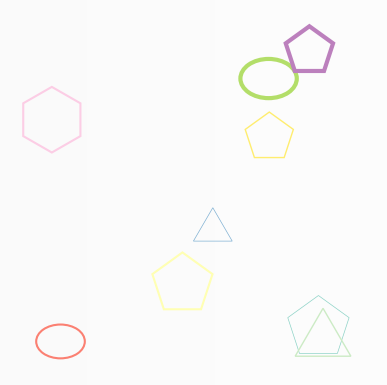[{"shape": "pentagon", "thickness": 0.5, "radius": 0.42, "center": [0.822, 0.149]}, {"shape": "pentagon", "thickness": 1.5, "radius": 0.41, "center": [0.471, 0.263]}, {"shape": "oval", "thickness": 1.5, "radius": 0.31, "center": [0.156, 0.113]}, {"shape": "triangle", "thickness": 0.5, "radius": 0.29, "center": [0.549, 0.403]}, {"shape": "oval", "thickness": 3, "radius": 0.36, "center": [0.693, 0.796]}, {"shape": "hexagon", "thickness": 1.5, "radius": 0.43, "center": [0.134, 0.689]}, {"shape": "pentagon", "thickness": 3, "radius": 0.32, "center": [0.798, 0.868]}, {"shape": "triangle", "thickness": 1, "radius": 0.41, "center": [0.834, 0.116]}, {"shape": "pentagon", "thickness": 1, "radius": 0.33, "center": [0.695, 0.644]}]